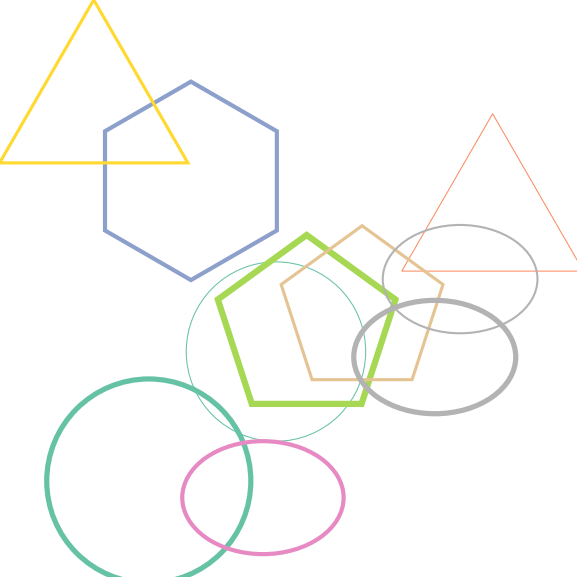[{"shape": "circle", "thickness": 2.5, "radius": 0.88, "center": [0.258, 0.166]}, {"shape": "circle", "thickness": 0.5, "radius": 0.78, "center": [0.478, 0.39]}, {"shape": "triangle", "thickness": 0.5, "radius": 0.91, "center": [0.853, 0.62]}, {"shape": "hexagon", "thickness": 2, "radius": 0.86, "center": [0.331, 0.686]}, {"shape": "oval", "thickness": 2, "radius": 0.7, "center": [0.455, 0.137]}, {"shape": "pentagon", "thickness": 3, "radius": 0.81, "center": [0.531, 0.431]}, {"shape": "triangle", "thickness": 1.5, "radius": 0.94, "center": [0.162, 0.811]}, {"shape": "pentagon", "thickness": 1.5, "radius": 0.74, "center": [0.627, 0.461]}, {"shape": "oval", "thickness": 1, "radius": 0.67, "center": [0.797, 0.516]}, {"shape": "oval", "thickness": 2.5, "radius": 0.7, "center": [0.753, 0.381]}]